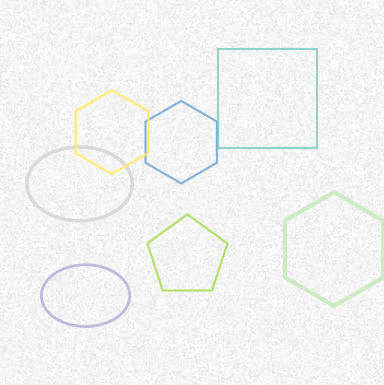[{"shape": "square", "thickness": 1.5, "radius": 0.64, "center": [0.696, 0.744]}, {"shape": "oval", "thickness": 2, "radius": 0.57, "center": [0.222, 0.232]}, {"shape": "hexagon", "thickness": 1.5, "radius": 0.54, "center": [0.471, 0.631]}, {"shape": "pentagon", "thickness": 1.5, "radius": 0.55, "center": [0.487, 0.334]}, {"shape": "oval", "thickness": 2.5, "radius": 0.69, "center": [0.207, 0.522]}, {"shape": "hexagon", "thickness": 3, "radius": 0.74, "center": [0.868, 0.353]}, {"shape": "hexagon", "thickness": 1.5, "radius": 0.54, "center": [0.291, 0.657]}]